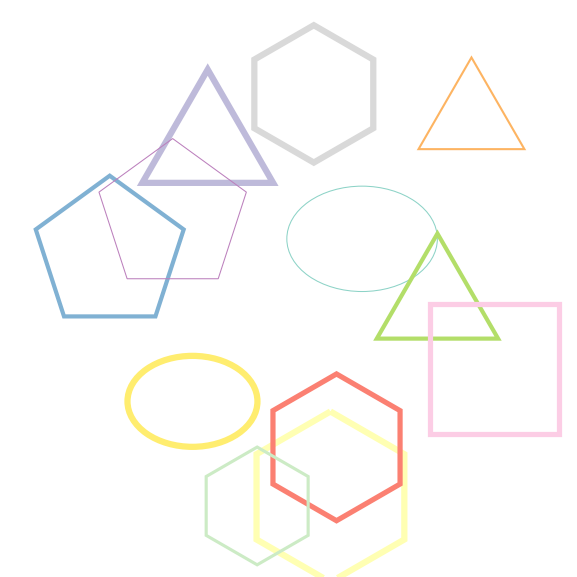[{"shape": "oval", "thickness": 0.5, "radius": 0.65, "center": [0.627, 0.586]}, {"shape": "hexagon", "thickness": 3, "radius": 0.74, "center": [0.572, 0.139]}, {"shape": "triangle", "thickness": 3, "radius": 0.65, "center": [0.36, 0.748]}, {"shape": "hexagon", "thickness": 2.5, "radius": 0.64, "center": [0.583, 0.225]}, {"shape": "pentagon", "thickness": 2, "radius": 0.67, "center": [0.19, 0.56]}, {"shape": "triangle", "thickness": 1, "radius": 0.53, "center": [0.816, 0.794]}, {"shape": "triangle", "thickness": 2, "radius": 0.61, "center": [0.757, 0.473]}, {"shape": "square", "thickness": 2.5, "radius": 0.56, "center": [0.856, 0.36]}, {"shape": "hexagon", "thickness": 3, "radius": 0.59, "center": [0.543, 0.837]}, {"shape": "pentagon", "thickness": 0.5, "radius": 0.67, "center": [0.299, 0.625]}, {"shape": "hexagon", "thickness": 1.5, "radius": 0.51, "center": [0.445, 0.123]}, {"shape": "oval", "thickness": 3, "radius": 0.56, "center": [0.333, 0.304]}]